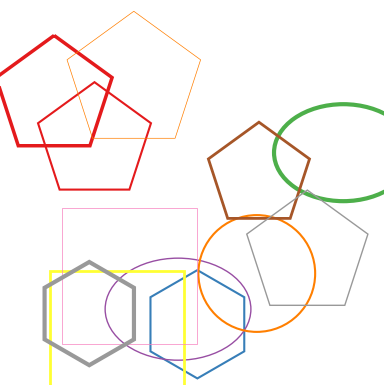[{"shape": "pentagon", "thickness": 1.5, "radius": 0.77, "center": [0.245, 0.632]}, {"shape": "pentagon", "thickness": 2.5, "radius": 0.79, "center": [0.141, 0.75]}, {"shape": "hexagon", "thickness": 1.5, "radius": 0.7, "center": [0.513, 0.158]}, {"shape": "oval", "thickness": 3, "radius": 0.9, "center": [0.892, 0.603]}, {"shape": "oval", "thickness": 1, "radius": 0.95, "center": [0.462, 0.197]}, {"shape": "circle", "thickness": 1.5, "radius": 0.76, "center": [0.667, 0.29]}, {"shape": "pentagon", "thickness": 0.5, "radius": 0.91, "center": [0.348, 0.788]}, {"shape": "square", "thickness": 2, "radius": 0.88, "center": [0.304, 0.121]}, {"shape": "pentagon", "thickness": 2, "radius": 0.69, "center": [0.673, 0.544]}, {"shape": "square", "thickness": 0.5, "radius": 0.88, "center": [0.336, 0.283]}, {"shape": "hexagon", "thickness": 3, "radius": 0.67, "center": [0.232, 0.186]}, {"shape": "pentagon", "thickness": 1, "radius": 0.83, "center": [0.798, 0.341]}]